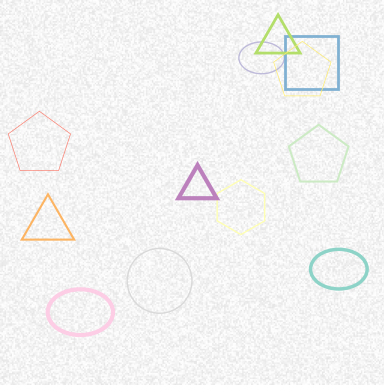[{"shape": "oval", "thickness": 2.5, "radius": 0.37, "center": [0.88, 0.301]}, {"shape": "hexagon", "thickness": 1, "radius": 0.36, "center": [0.626, 0.462]}, {"shape": "oval", "thickness": 1, "radius": 0.29, "center": [0.679, 0.85]}, {"shape": "pentagon", "thickness": 0.5, "radius": 0.43, "center": [0.102, 0.626]}, {"shape": "square", "thickness": 2, "radius": 0.34, "center": [0.808, 0.838]}, {"shape": "triangle", "thickness": 1.5, "radius": 0.39, "center": [0.125, 0.417]}, {"shape": "triangle", "thickness": 2, "radius": 0.33, "center": [0.722, 0.895]}, {"shape": "oval", "thickness": 3, "radius": 0.42, "center": [0.209, 0.189]}, {"shape": "circle", "thickness": 1, "radius": 0.42, "center": [0.414, 0.27]}, {"shape": "triangle", "thickness": 3, "radius": 0.29, "center": [0.513, 0.514]}, {"shape": "pentagon", "thickness": 1.5, "radius": 0.41, "center": [0.828, 0.594]}, {"shape": "pentagon", "thickness": 0.5, "radius": 0.39, "center": [0.785, 0.814]}]